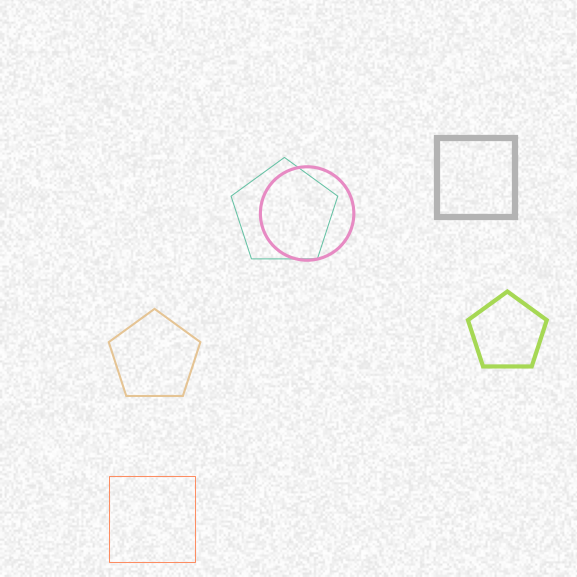[{"shape": "pentagon", "thickness": 0.5, "radius": 0.49, "center": [0.493, 0.629]}, {"shape": "square", "thickness": 0.5, "radius": 0.37, "center": [0.263, 0.1]}, {"shape": "circle", "thickness": 1.5, "radius": 0.4, "center": [0.532, 0.629]}, {"shape": "pentagon", "thickness": 2, "radius": 0.36, "center": [0.879, 0.423]}, {"shape": "pentagon", "thickness": 1, "radius": 0.42, "center": [0.268, 0.381]}, {"shape": "square", "thickness": 3, "radius": 0.34, "center": [0.824, 0.692]}]